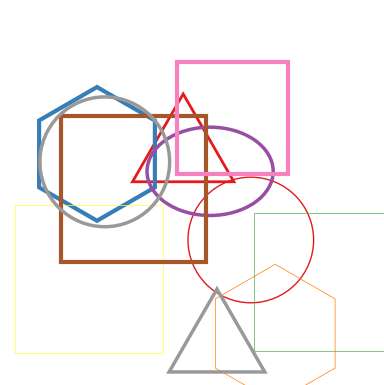[{"shape": "triangle", "thickness": 2, "radius": 0.76, "center": [0.476, 0.604]}, {"shape": "circle", "thickness": 1, "radius": 0.82, "center": [0.651, 0.377]}, {"shape": "hexagon", "thickness": 3, "radius": 0.87, "center": [0.252, 0.6]}, {"shape": "square", "thickness": 0.5, "radius": 0.89, "center": [0.84, 0.267]}, {"shape": "oval", "thickness": 2.5, "radius": 0.82, "center": [0.546, 0.555]}, {"shape": "hexagon", "thickness": 0.5, "radius": 0.9, "center": [0.715, 0.134]}, {"shape": "square", "thickness": 0.5, "radius": 0.96, "center": [0.232, 0.275]}, {"shape": "square", "thickness": 3, "radius": 0.95, "center": [0.347, 0.509]}, {"shape": "square", "thickness": 3, "radius": 0.73, "center": [0.604, 0.695]}, {"shape": "triangle", "thickness": 2.5, "radius": 0.72, "center": [0.564, 0.106]}, {"shape": "circle", "thickness": 2.5, "radius": 0.84, "center": [0.272, 0.58]}]